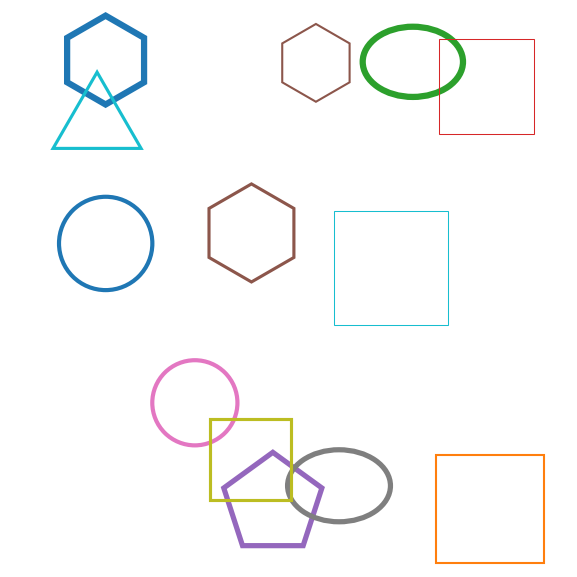[{"shape": "hexagon", "thickness": 3, "radius": 0.38, "center": [0.183, 0.895]}, {"shape": "circle", "thickness": 2, "radius": 0.4, "center": [0.183, 0.578]}, {"shape": "square", "thickness": 1, "radius": 0.47, "center": [0.849, 0.118]}, {"shape": "oval", "thickness": 3, "radius": 0.43, "center": [0.715, 0.892]}, {"shape": "square", "thickness": 0.5, "radius": 0.41, "center": [0.843, 0.849]}, {"shape": "pentagon", "thickness": 2.5, "radius": 0.45, "center": [0.472, 0.127]}, {"shape": "hexagon", "thickness": 1, "radius": 0.34, "center": [0.547, 0.89]}, {"shape": "hexagon", "thickness": 1.5, "radius": 0.42, "center": [0.435, 0.596]}, {"shape": "circle", "thickness": 2, "radius": 0.37, "center": [0.337, 0.302]}, {"shape": "oval", "thickness": 2.5, "radius": 0.45, "center": [0.587, 0.158]}, {"shape": "square", "thickness": 1.5, "radius": 0.35, "center": [0.433, 0.204]}, {"shape": "square", "thickness": 0.5, "radius": 0.49, "center": [0.677, 0.535]}, {"shape": "triangle", "thickness": 1.5, "radius": 0.44, "center": [0.168, 0.786]}]